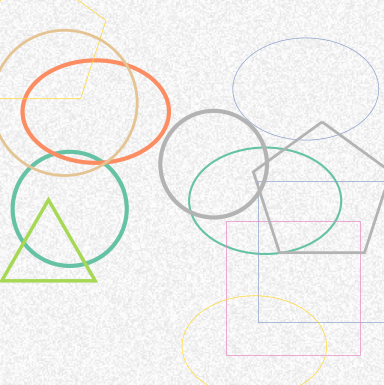[{"shape": "oval", "thickness": 1.5, "radius": 0.99, "center": [0.689, 0.479]}, {"shape": "circle", "thickness": 3, "radius": 0.74, "center": [0.181, 0.457]}, {"shape": "oval", "thickness": 3, "radius": 0.95, "center": [0.249, 0.71]}, {"shape": "oval", "thickness": 0.5, "radius": 0.95, "center": [0.794, 0.769]}, {"shape": "square", "thickness": 0.5, "radius": 0.91, "center": [0.853, 0.347]}, {"shape": "square", "thickness": 0.5, "radius": 0.87, "center": [0.762, 0.253]}, {"shape": "triangle", "thickness": 2.5, "radius": 0.7, "center": [0.126, 0.341]}, {"shape": "oval", "thickness": 0.5, "radius": 0.94, "center": [0.661, 0.1]}, {"shape": "pentagon", "thickness": 0.5, "radius": 0.91, "center": [0.103, 0.891]}, {"shape": "circle", "thickness": 2, "radius": 0.94, "center": [0.168, 0.733]}, {"shape": "pentagon", "thickness": 2, "radius": 0.94, "center": [0.837, 0.496]}, {"shape": "circle", "thickness": 3, "radius": 0.69, "center": [0.555, 0.574]}]